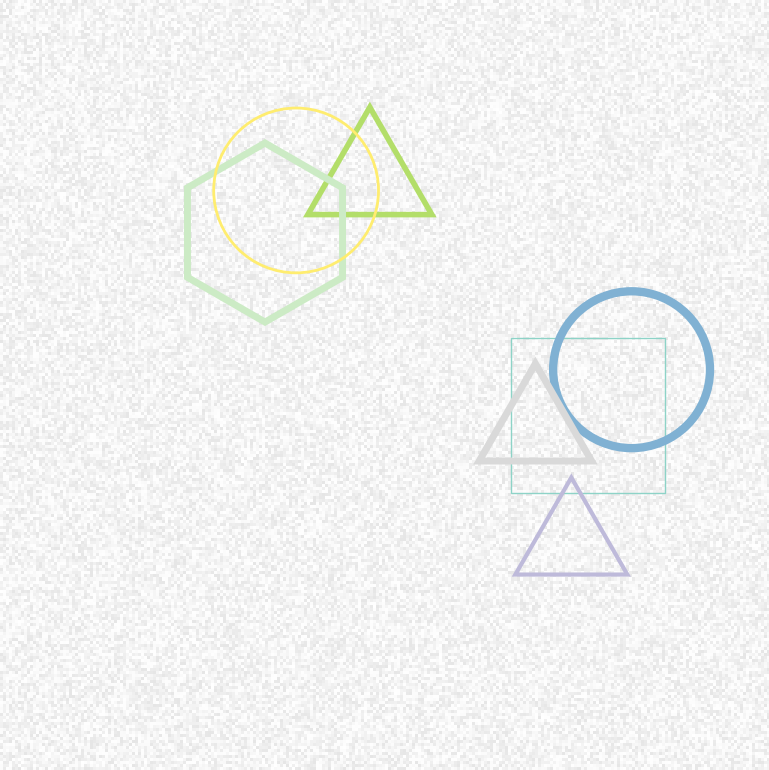[{"shape": "square", "thickness": 0.5, "radius": 0.5, "center": [0.763, 0.461]}, {"shape": "triangle", "thickness": 1.5, "radius": 0.42, "center": [0.742, 0.296]}, {"shape": "circle", "thickness": 3, "radius": 0.51, "center": [0.82, 0.52]}, {"shape": "triangle", "thickness": 2, "radius": 0.46, "center": [0.48, 0.768]}, {"shape": "triangle", "thickness": 2.5, "radius": 0.42, "center": [0.695, 0.443]}, {"shape": "hexagon", "thickness": 2.5, "radius": 0.58, "center": [0.344, 0.698]}, {"shape": "circle", "thickness": 1, "radius": 0.54, "center": [0.385, 0.753]}]